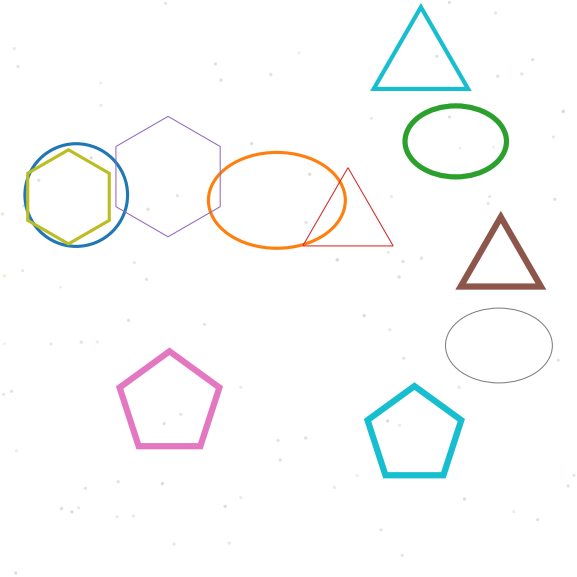[{"shape": "circle", "thickness": 1.5, "radius": 0.44, "center": [0.132, 0.661]}, {"shape": "oval", "thickness": 1.5, "radius": 0.59, "center": [0.479, 0.652]}, {"shape": "oval", "thickness": 2.5, "radius": 0.44, "center": [0.789, 0.754]}, {"shape": "triangle", "thickness": 0.5, "radius": 0.45, "center": [0.603, 0.618]}, {"shape": "hexagon", "thickness": 0.5, "radius": 0.52, "center": [0.291, 0.693]}, {"shape": "triangle", "thickness": 3, "radius": 0.4, "center": [0.867, 0.543]}, {"shape": "pentagon", "thickness": 3, "radius": 0.45, "center": [0.293, 0.3]}, {"shape": "oval", "thickness": 0.5, "radius": 0.46, "center": [0.864, 0.401]}, {"shape": "hexagon", "thickness": 1.5, "radius": 0.41, "center": [0.119, 0.658]}, {"shape": "pentagon", "thickness": 3, "radius": 0.43, "center": [0.718, 0.245]}, {"shape": "triangle", "thickness": 2, "radius": 0.47, "center": [0.729, 0.892]}]